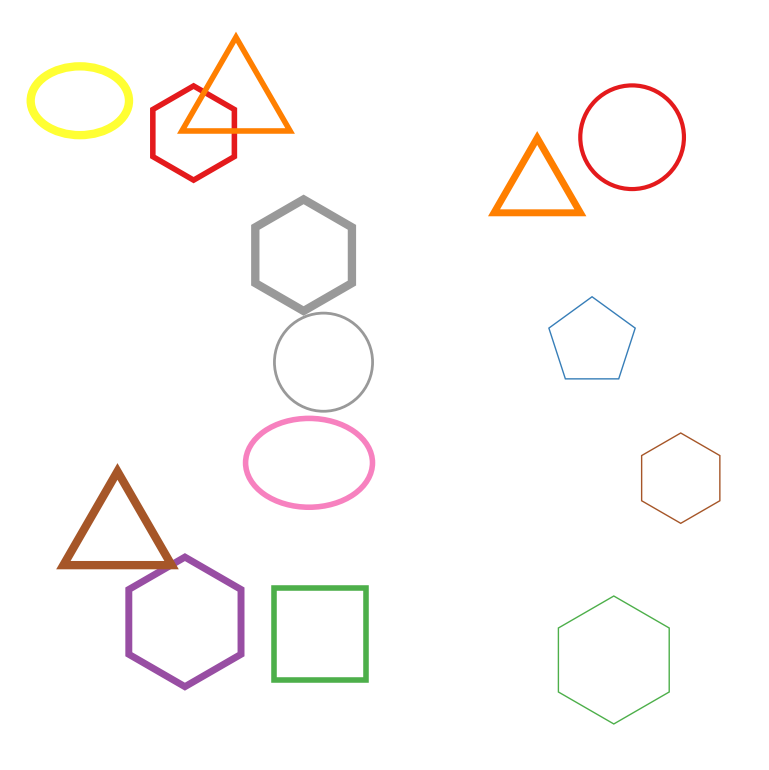[{"shape": "circle", "thickness": 1.5, "radius": 0.34, "center": [0.821, 0.822]}, {"shape": "hexagon", "thickness": 2, "radius": 0.31, "center": [0.251, 0.827]}, {"shape": "pentagon", "thickness": 0.5, "radius": 0.29, "center": [0.769, 0.556]}, {"shape": "square", "thickness": 2, "radius": 0.3, "center": [0.416, 0.177]}, {"shape": "hexagon", "thickness": 0.5, "radius": 0.42, "center": [0.797, 0.143]}, {"shape": "hexagon", "thickness": 2.5, "radius": 0.42, "center": [0.24, 0.192]}, {"shape": "triangle", "thickness": 2.5, "radius": 0.32, "center": [0.698, 0.756]}, {"shape": "triangle", "thickness": 2, "radius": 0.41, "center": [0.306, 0.87]}, {"shape": "oval", "thickness": 3, "radius": 0.32, "center": [0.104, 0.869]}, {"shape": "hexagon", "thickness": 0.5, "radius": 0.29, "center": [0.884, 0.379]}, {"shape": "triangle", "thickness": 3, "radius": 0.41, "center": [0.153, 0.307]}, {"shape": "oval", "thickness": 2, "radius": 0.41, "center": [0.401, 0.399]}, {"shape": "hexagon", "thickness": 3, "radius": 0.36, "center": [0.394, 0.669]}, {"shape": "circle", "thickness": 1, "radius": 0.32, "center": [0.42, 0.53]}]